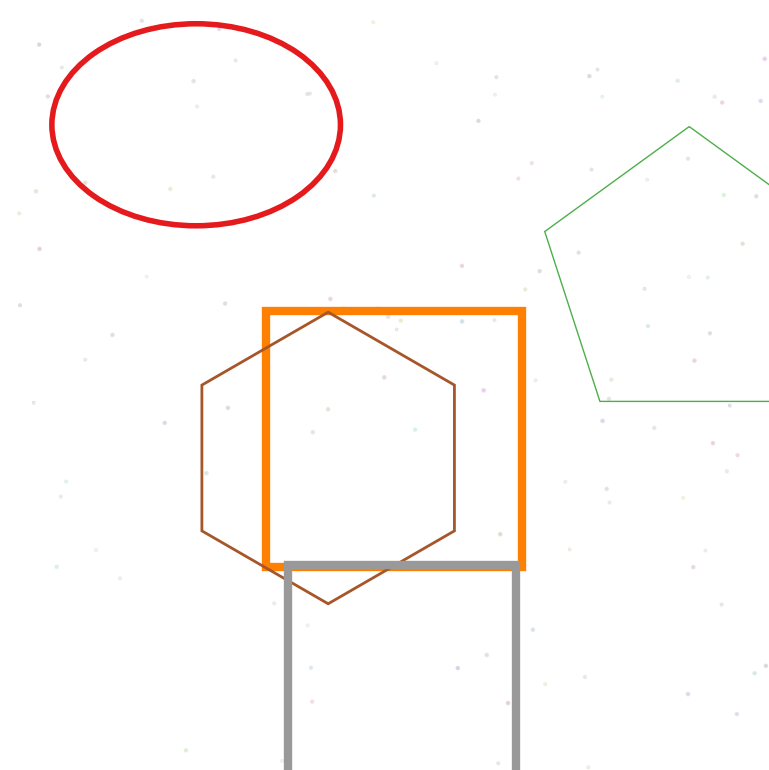[{"shape": "oval", "thickness": 2, "radius": 0.94, "center": [0.255, 0.838]}, {"shape": "pentagon", "thickness": 0.5, "radius": 0.99, "center": [0.895, 0.638]}, {"shape": "square", "thickness": 3, "radius": 0.83, "center": [0.512, 0.43]}, {"shape": "hexagon", "thickness": 1, "radius": 0.95, "center": [0.426, 0.405]}, {"shape": "square", "thickness": 3, "radius": 0.74, "center": [0.522, 0.118]}]